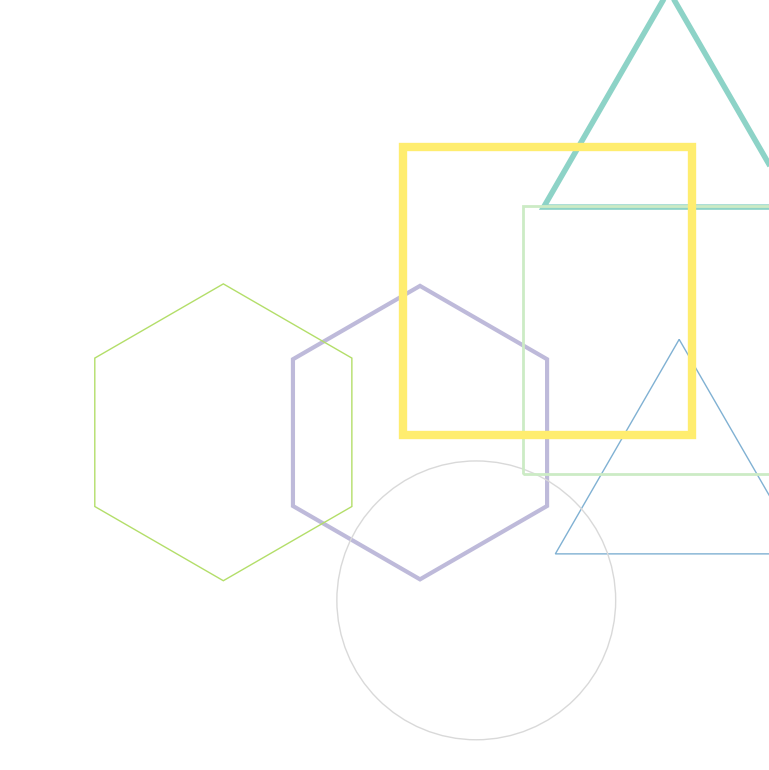[{"shape": "triangle", "thickness": 2, "radius": 0.94, "center": [0.868, 0.825]}, {"shape": "hexagon", "thickness": 1.5, "radius": 0.95, "center": [0.545, 0.438]}, {"shape": "triangle", "thickness": 0.5, "radius": 0.93, "center": [0.882, 0.374]}, {"shape": "hexagon", "thickness": 0.5, "radius": 0.96, "center": [0.29, 0.439]}, {"shape": "circle", "thickness": 0.5, "radius": 0.91, "center": [0.619, 0.22]}, {"shape": "square", "thickness": 1, "radius": 0.87, "center": [0.854, 0.559]}, {"shape": "square", "thickness": 3, "radius": 0.94, "center": [0.711, 0.622]}]